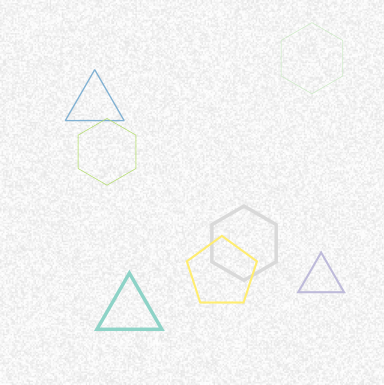[{"shape": "triangle", "thickness": 2.5, "radius": 0.49, "center": [0.336, 0.193]}, {"shape": "triangle", "thickness": 1.5, "radius": 0.34, "center": [0.834, 0.275]}, {"shape": "triangle", "thickness": 1, "radius": 0.44, "center": [0.246, 0.731]}, {"shape": "hexagon", "thickness": 0.5, "radius": 0.43, "center": [0.278, 0.606]}, {"shape": "hexagon", "thickness": 2.5, "radius": 0.48, "center": [0.634, 0.368]}, {"shape": "hexagon", "thickness": 0.5, "radius": 0.46, "center": [0.81, 0.849]}, {"shape": "pentagon", "thickness": 1.5, "radius": 0.48, "center": [0.576, 0.292]}]